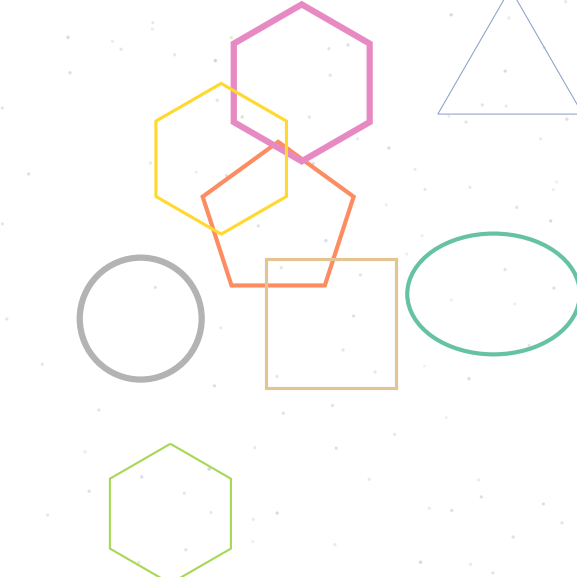[{"shape": "oval", "thickness": 2, "radius": 0.75, "center": [0.855, 0.49]}, {"shape": "pentagon", "thickness": 2, "radius": 0.69, "center": [0.482, 0.616]}, {"shape": "triangle", "thickness": 0.5, "radius": 0.72, "center": [0.884, 0.874]}, {"shape": "hexagon", "thickness": 3, "radius": 0.68, "center": [0.522, 0.856]}, {"shape": "hexagon", "thickness": 1, "radius": 0.6, "center": [0.295, 0.11]}, {"shape": "hexagon", "thickness": 1.5, "radius": 0.65, "center": [0.383, 0.724]}, {"shape": "square", "thickness": 1.5, "radius": 0.56, "center": [0.573, 0.438]}, {"shape": "circle", "thickness": 3, "radius": 0.53, "center": [0.244, 0.447]}]